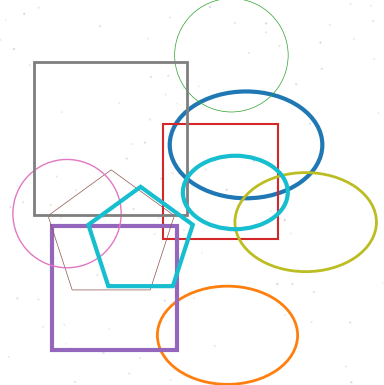[{"shape": "oval", "thickness": 3, "radius": 0.99, "center": [0.639, 0.624]}, {"shape": "oval", "thickness": 2, "radius": 0.91, "center": [0.591, 0.129]}, {"shape": "circle", "thickness": 0.5, "radius": 0.74, "center": [0.601, 0.857]}, {"shape": "square", "thickness": 1.5, "radius": 0.74, "center": [0.573, 0.528]}, {"shape": "square", "thickness": 3, "radius": 0.81, "center": [0.297, 0.252]}, {"shape": "pentagon", "thickness": 0.5, "radius": 0.86, "center": [0.289, 0.386]}, {"shape": "circle", "thickness": 1, "radius": 0.7, "center": [0.174, 0.445]}, {"shape": "square", "thickness": 2, "radius": 0.99, "center": [0.286, 0.641]}, {"shape": "oval", "thickness": 2, "radius": 0.92, "center": [0.794, 0.423]}, {"shape": "pentagon", "thickness": 3, "radius": 0.71, "center": [0.365, 0.372]}, {"shape": "oval", "thickness": 3, "radius": 0.68, "center": [0.611, 0.5]}]